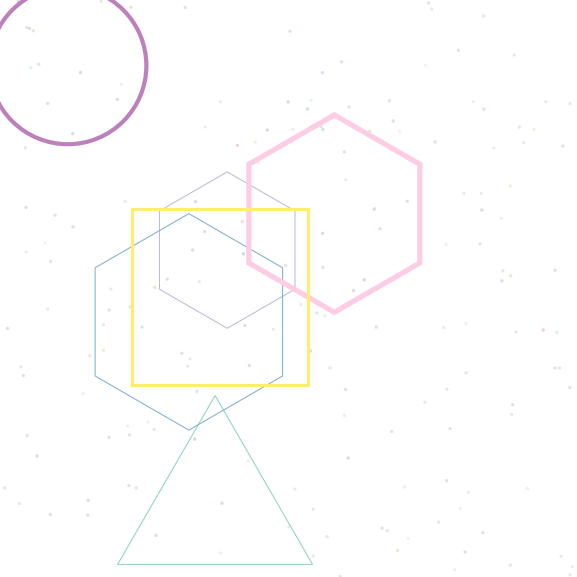[{"shape": "triangle", "thickness": 0.5, "radius": 0.97, "center": [0.372, 0.119]}, {"shape": "hexagon", "thickness": 0.5, "radius": 0.68, "center": [0.393, 0.566]}, {"shape": "hexagon", "thickness": 0.5, "radius": 0.94, "center": [0.327, 0.442]}, {"shape": "hexagon", "thickness": 2.5, "radius": 0.85, "center": [0.579, 0.629]}, {"shape": "circle", "thickness": 2, "radius": 0.68, "center": [0.117, 0.886]}, {"shape": "square", "thickness": 1.5, "radius": 0.76, "center": [0.381, 0.485]}]